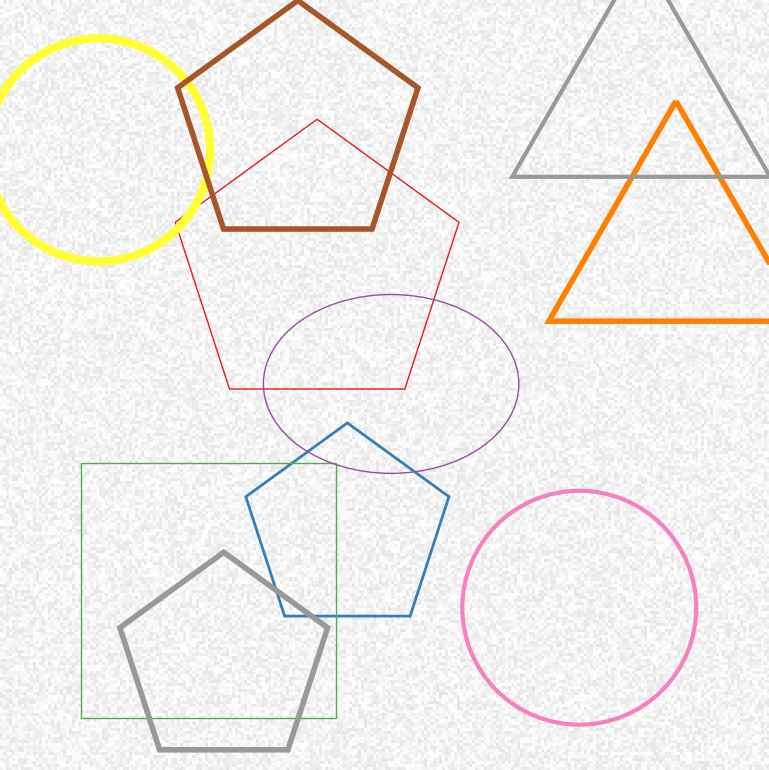[{"shape": "pentagon", "thickness": 0.5, "radius": 0.97, "center": [0.412, 0.651]}, {"shape": "pentagon", "thickness": 1, "radius": 0.69, "center": [0.451, 0.312]}, {"shape": "square", "thickness": 0.5, "radius": 0.83, "center": [0.271, 0.233]}, {"shape": "oval", "thickness": 0.5, "radius": 0.83, "center": [0.508, 0.501]}, {"shape": "triangle", "thickness": 2, "radius": 0.95, "center": [0.878, 0.678]}, {"shape": "circle", "thickness": 3, "radius": 0.72, "center": [0.128, 0.805]}, {"shape": "pentagon", "thickness": 2, "radius": 0.82, "center": [0.387, 0.835]}, {"shape": "circle", "thickness": 1.5, "radius": 0.76, "center": [0.752, 0.211]}, {"shape": "triangle", "thickness": 1.5, "radius": 0.97, "center": [0.833, 0.867]}, {"shape": "pentagon", "thickness": 2, "radius": 0.71, "center": [0.291, 0.141]}]